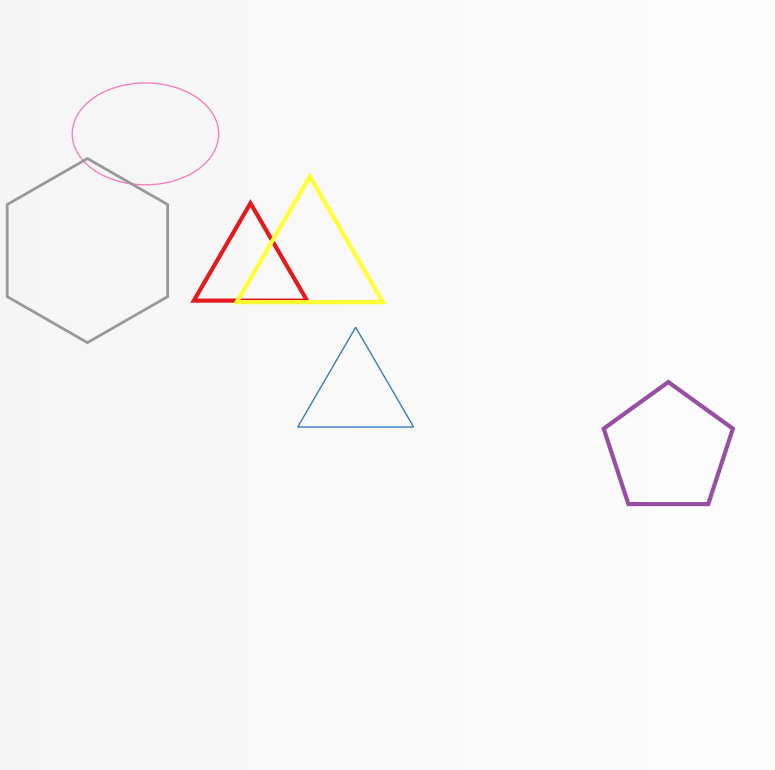[{"shape": "triangle", "thickness": 1.5, "radius": 0.42, "center": [0.323, 0.652]}, {"shape": "triangle", "thickness": 0.5, "radius": 0.43, "center": [0.459, 0.489]}, {"shape": "pentagon", "thickness": 1.5, "radius": 0.44, "center": [0.862, 0.416]}, {"shape": "triangle", "thickness": 1.5, "radius": 0.54, "center": [0.4, 0.662]}, {"shape": "oval", "thickness": 0.5, "radius": 0.47, "center": [0.188, 0.826]}, {"shape": "hexagon", "thickness": 1, "radius": 0.6, "center": [0.113, 0.675]}]